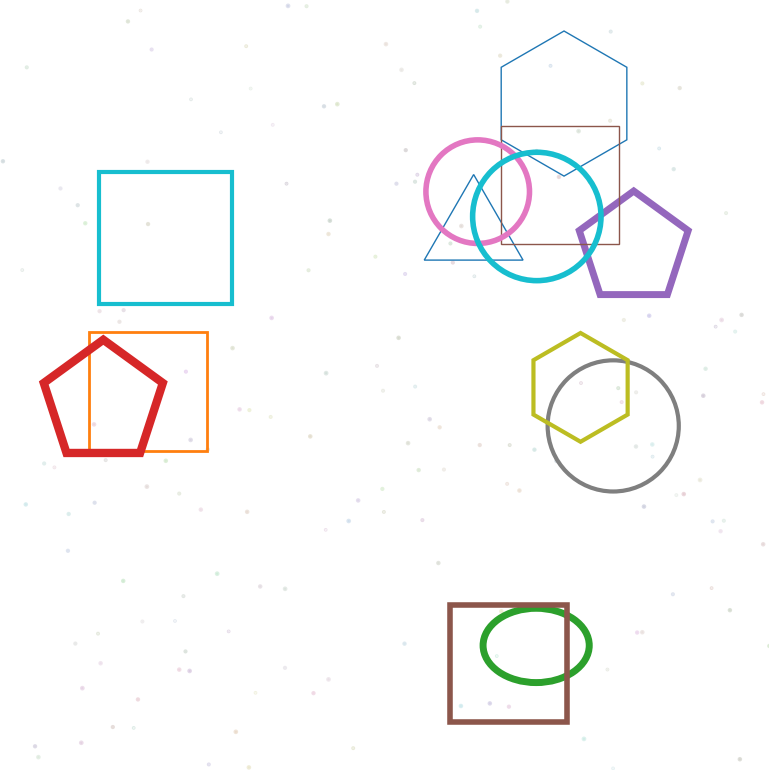[{"shape": "hexagon", "thickness": 0.5, "radius": 0.47, "center": [0.732, 0.866]}, {"shape": "triangle", "thickness": 0.5, "radius": 0.37, "center": [0.615, 0.699]}, {"shape": "square", "thickness": 1, "radius": 0.38, "center": [0.192, 0.492]}, {"shape": "oval", "thickness": 2.5, "radius": 0.34, "center": [0.696, 0.162]}, {"shape": "pentagon", "thickness": 3, "radius": 0.41, "center": [0.134, 0.477]}, {"shape": "pentagon", "thickness": 2.5, "radius": 0.37, "center": [0.823, 0.678]}, {"shape": "square", "thickness": 2, "radius": 0.38, "center": [0.66, 0.138]}, {"shape": "square", "thickness": 0.5, "radius": 0.38, "center": [0.727, 0.76]}, {"shape": "circle", "thickness": 2, "radius": 0.34, "center": [0.62, 0.751]}, {"shape": "circle", "thickness": 1.5, "radius": 0.43, "center": [0.796, 0.447]}, {"shape": "hexagon", "thickness": 1.5, "radius": 0.35, "center": [0.754, 0.497]}, {"shape": "circle", "thickness": 2, "radius": 0.42, "center": [0.697, 0.719]}, {"shape": "square", "thickness": 1.5, "radius": 0.43, "center": [0.215, 0.691]}]